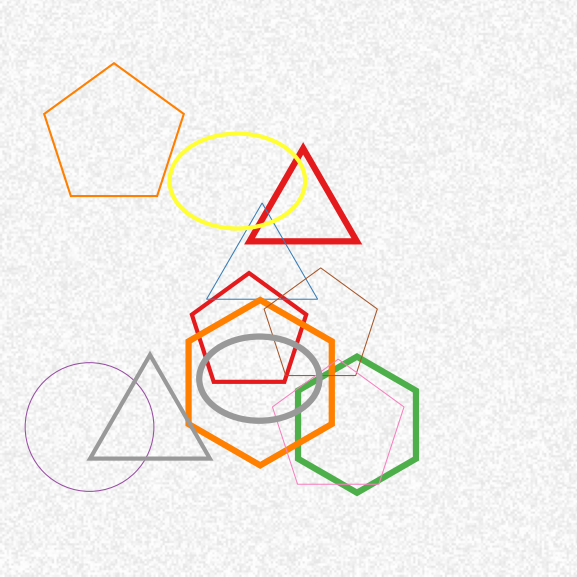[{"shape": "triangle", "thickness": 3, "radius": 0.54, "center": [0.525, 0.635]}, {"shape": "pentagon", "thickness": 2, "radius": 0.52, "center": [0.431, 0.422]}, {"shape": "triangle", "thickness": 0.5, "radius": 0.56, "center": [0.454, 0.537]}, {"shape": "hexagon", "thickness": 3, "radius": 0.59, "center": [0.618, 0.264]}, {"shape": "circle", "thickness": 0.5, "radius": 0.56, "center": [0.155, 0.26]}, {"shape": "hexagon", "thickness": 3, "radius": 0.72, "center": [0.451, 0.336]}, {"shape": "pentagon", "thickness": 1, "radius": 0.64, "center": [0.197, 0.763]}, {"shape": "oval", "thickness": 2, "radius": 0.59, "center": [0.411, 0.686]}, {"shape": "pentagon", "thickness": 0.5, "radius": 0.52, "center": [0.555, 0.432]}, {"shape": "pentagon", "thickness": 0.5, "radius": 0.6, "center": [0.586, 0.257]}, {"shape": "oval", "thickness": 3, "radius": 0.52, "center": [0.449, 0.343]}, {"shape": "triangle", "thickness": 2, "radius": 0.6, "center": [0.26, 0.265]}]